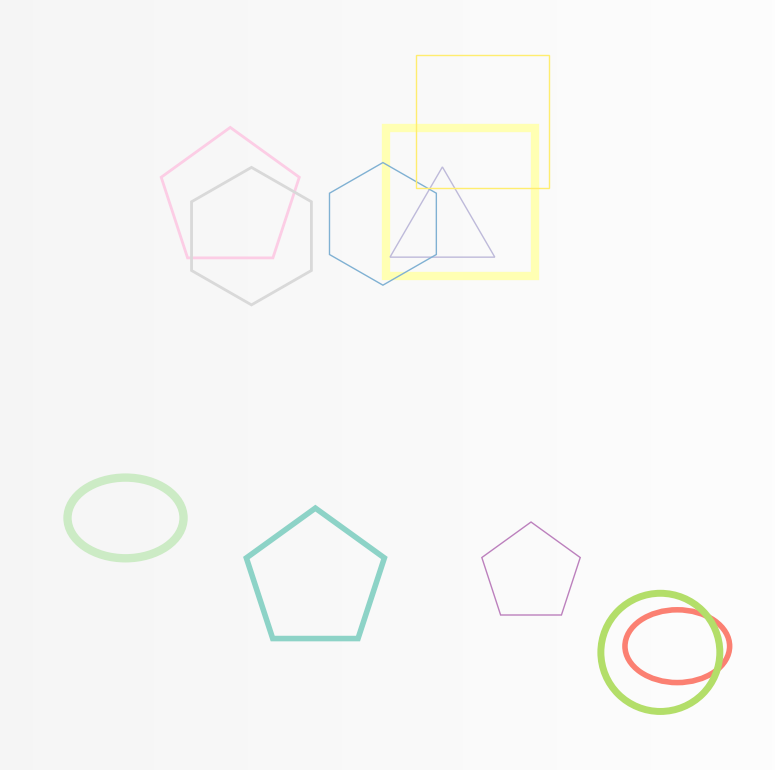[{"shape": "pentagon", "thickness": 2, "radius": 0.47, "center": [0.407, 0.246]}, {"shape": "square", "thickness": 3, "radius": 0.48, "center": [0.594, 0.738]}, {"shape": "triangle", "thickness": 0.5, "radius": 0.39, "center": [0.571, 0.705]}, {"shape": "oval", "thickness": 2, "radius": 0.34, "center": [0.874, 0.161]}, {"shape": "hexagon", "thickness": 0.5, "radius": 0.4, "center": [0.494, 0.709]}, {"shape": "circle", "thickness": 2.5, "radius": 0.38, "center": [0.852, 0.153]}, {"shape": "pentagon", "thickness": 1, "radius": 0.47, "center": [0.297, 0.741]}, {"shape": "hexagon", "thickness": 1, "radius": 0.45, "center": [0.324, 0.693]}, {"shape": "pentagon", "thickness": 0.5, "radius": 0.33, "center": [0.685, 0.255]}, {"shape": "oval", "thickness": 3, "radius": 0.37, "center": [0.162, 0.327]}, {"shape": "square", "thickness": 0.5, "radius": 0.43, "center": [0.622, 0.842]}]